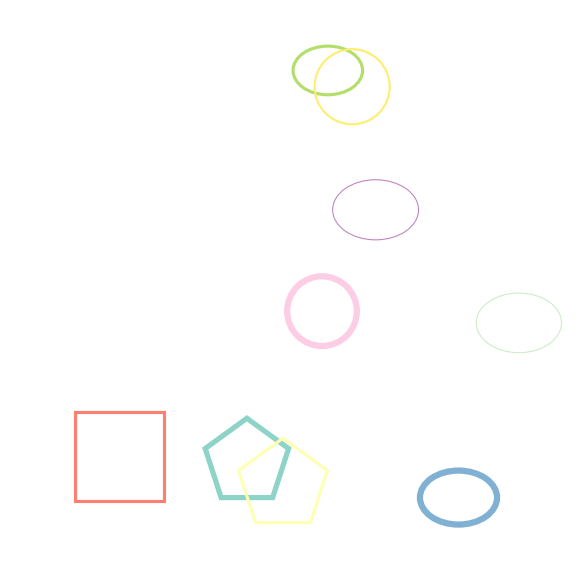[{"shape": "pentagon", "thickness": 2.5, "radius": 0.38, "center": [0.428, 0.199]}, {"shape": "pentagon", "thickness": 1.5, "radius": 0.4, "center": [0.49, 0.159]}, {"shape": "square", "thickness": 1.5, "radius": 0.38, "center": [0.206, 0.208]}, {"shape": "oval", "thickness": 3, "radius": 0.33, "center": [0.794, 0.138]}, {"shape": "oval", "thickness": 1.5, "radius": 0.3, "center": [0.568, 0.877]}, {"shape": "circle", "thickness": 3, "radius": 0.3, "center": [0.558, 0.46]}, {"shape": "oval", "thickness": 0.5, "radius": 0.37, "center": [0.65, 0.636]}, {"shape": "oval", "thickness": 0.5, "radius": 0.37, "center": [0.899, 0.44]}, {"shape": "circle", "thickness": 1, "radius": 0.33, "center": [0.61, 0.849]}]